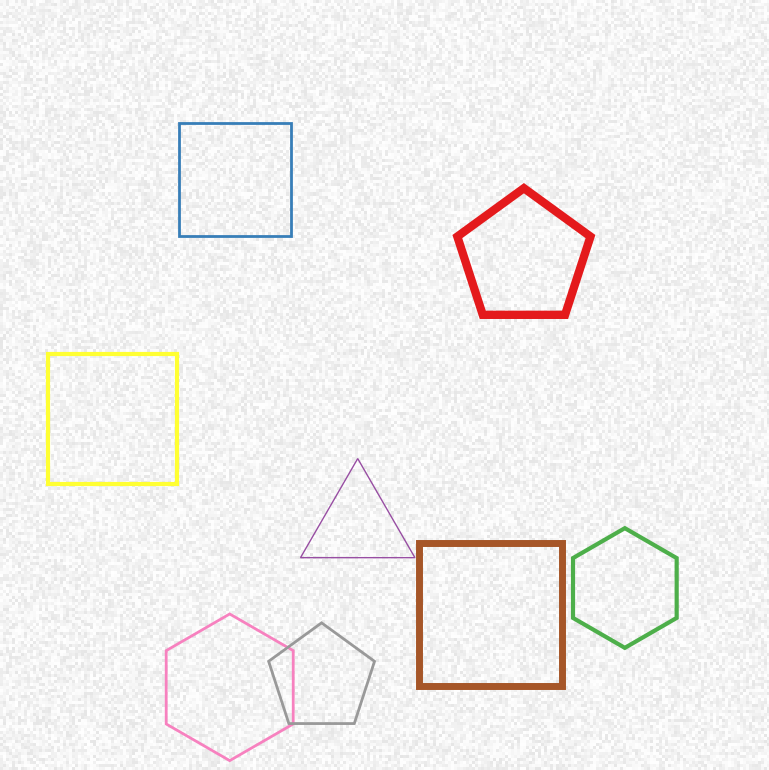[{"shape": "pentagon", "thickness": 3, "radius": 0.45, "center": [0.68, 0.665]}, {"shape": "square", "thickness": 1, "radius": 0.37, "center": [0.305, 0.767]}, {"shape": "hexagon", "thickness": 1.5, "radius": 0.39, "center": [0.811, 0.236]}, {"shape": "triangle", "thickness": 0.5, "radius": 0.43, "center": [0.465, 0.319]}, {"shape": "square", "thickness": 1.5, "radius": 0.42, "center": [0.146, 0.456]}, {"shape": "square", "thickness": 2.5, "radius": 0.46, "center": [0.637, 0.202]}, {"shape": "hexagon", "thickness": 1, "radius": 0.48, "center": [0.298, 0.107]}, {"shape": "pentagon", "thickness": 1, "radius": 0.36, "center": [0.418, 0.119]}]